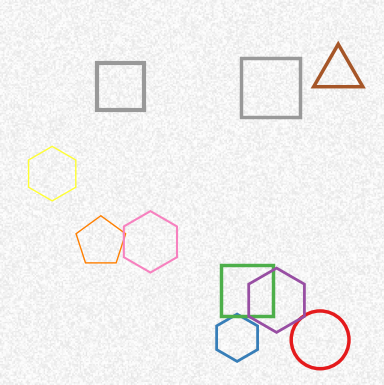[{"shape": "circle", "thickness": 2.5, "radius": 0.38, "center": [0.831, 0.117]}, {"shape": "hexagon", "thickness": 2, "radius": 0.31, "center": [0.616, 0.123]}, {"shape": "square", "thickness": 2.5, "radius": 0.33, "center": [0.641, 0.246]}, {"shape": "hexagon", "thickness": 2, "radius": 0.42, "center": [0.718, 0.22]}, {"shape": "pentagon", "thickness": 1, "radius": 0.34, "center": [0.262, 0.372]}, {"shape": "hexagon", "thickness": 1, "radius": 0.35, "center": [0.136, 0.549]}, {"shape": "triangle", "thickness": 2.5, "radius": 0.37, "center": [0.879, 0.812]}, {"shape": "hexagon", "thickness": 1.5, "radius": 0.4, "center": [0.391, 0.372]}, {"shape": "square", "thickness": 2.5, "radius": 0.38, "center": [0.702, 0.772]}, {"shape": "square", "thickness": 3, "radius": 0.3, "center": [0.314, 0.775]}]